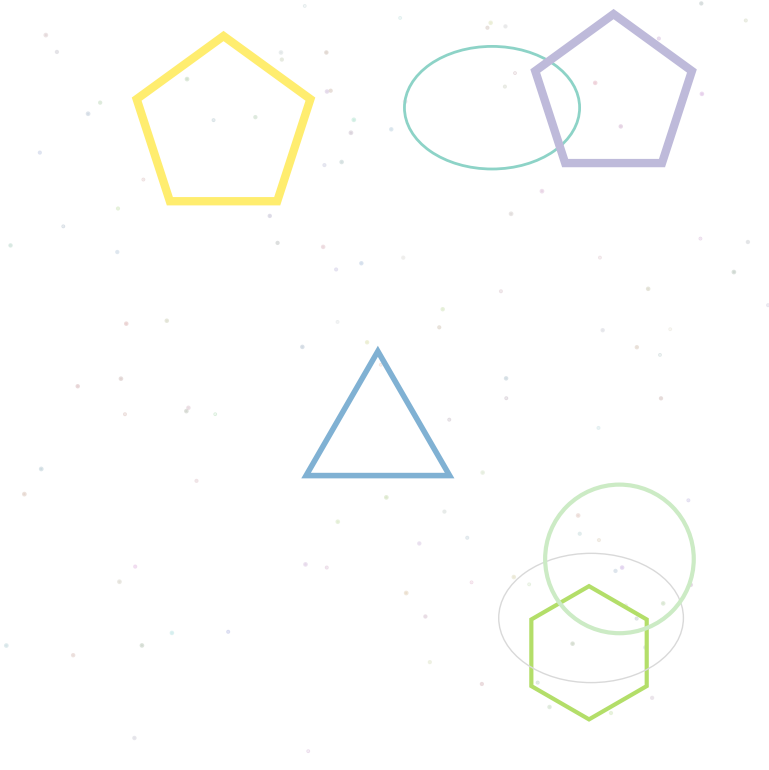[{"shape": "oval", "thickness": 1, "radius": 0.57, "center": [0.639, 0.86]}, {"shape": "pentagon", "thickness": 3, "radius": 0.53, "center": [0.797, 0.875]}, {"shape": "triangle", "thickness": 2, "radius": 0.54, "center": [0.491, 0.436]}, {"shape": "hexagon", "thickness": 1.5, "radius": 0.43, "center": [0.765, 0.152]}, {"shape": "oval", "thickness": 0.5, "radius": 0.6, "center": [0.768, 0.197]}, {"shape": "circle", "thickness": 1.5, "radius": 0.48, "center": [0.804, 0.274]}, {"shape": "pentagon", "thickness": 3, "radius": 0.59, "center": [0.29, 0.835]}]